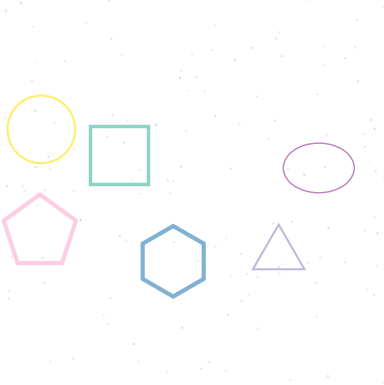[{"shape": "square", "thickness": 2.5, "radius": 0.38, "center": [0.309, 0.597]}, {"shape": "triangle", "thickness": 1.5, "radius": 0.39, "center": [0.724, 0.339]}, {"shape": "hexagon", "thickness": 3, "radius": 0.46, "center": [0.45, 0.321]}, {"shape": "pentagon", "thickness": 3, "radius": 0.49, "center": [0.103, 0.396]}, {"shape": "oval", "thickness": 1, "radius": 0.46, "center": [0.828, 0.564]}, {"shape": "circle", "thickness": 1.5, "radius": 0.44, "center": [0.107, 0.664]}]